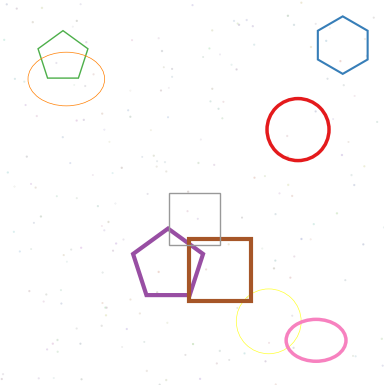[{"shape": "circle", "thickness": 2.5, "radius": 0.4, "center": [0.774, 0.663]}, {"shape": "hexagon", "thickness": 1.5, "radius": 0.37, "center": [0.89, 0.883]}, {"shape": "pentagon", "thickness": 1, "radius": 0.34, "center": [0.164, 0.852]}, {"shape": "pentagon", "thickness": 3, "radius": 0.48, "center": [0.437, 0.311]}, {"shape": "oval", "thickness": 0.5, "radius": 0.5, "center": [0.172, 0.795]}, {"shape": "circle", "thickness": 0.5, "radius": 0.42, "center": [0.698, 0.165]}, {"shape": "square", "thickness": 3, "radius": 0.4, "center": [0.571, 0.299]}, {"shape": "oval", "thickness": 2.5, "radius": 0.39, "center": [0.821, 0.116]}, {"shape": "square", "thickness": 1, "radius": 0.33, "center": [0.505, 0.432]}]